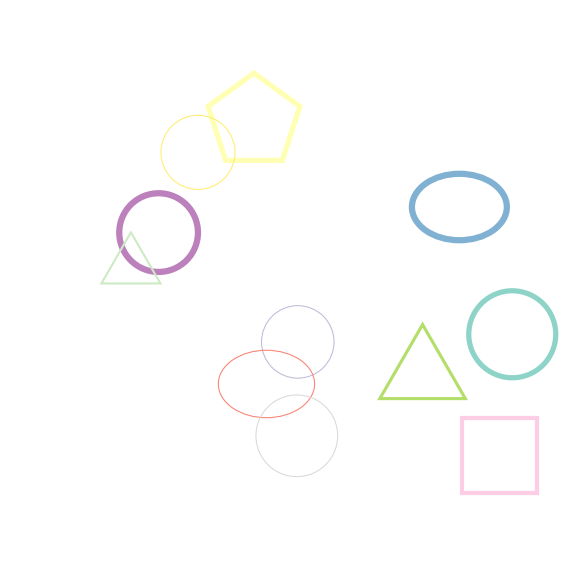[{"shape": "circle", "thickness": 2.5, "radius": 0.38, "center": [0.887, 0.42]}, {"shape": "pentagon", "thickness": 2.5, "radius": 0.42, "center": [0.44, 0.789]}, {"shape": "circle", "thickness": 0.5, "radius": 0.31, "center": [0.516, 0.407]}, {"shape": "oval", "thickness": 0.5, "radius": 0.42, "center": [0.461, 0.334]}, {"shape": "oval", "thickness": 3, "radius": 0.41, "center": [0.795, 0.641]}, {"shape": "triangle", "thickness": 1.5, "radius": 0.43, "center": [0.732, 0.352]}, {"shape": "square", "thickness": 2, "radius": 0.32, "center": [0.865, 0.21]}, {"shape": "circle", "thickness": 0.5, "radius": 0.35, "center": [0.514, 0.245]}, {"shape": "circle", "thickness": 3, "radius": 0.34, "center": [0.275, 0.596]}, {"shape": "triangle", "thickness": 1, "radius": 0.3, "center": [0.227, 0.538]}, {"shape": "circle", "thickness": 0.5, "radius": 0.32, "center": [0.343, 0.735]}]